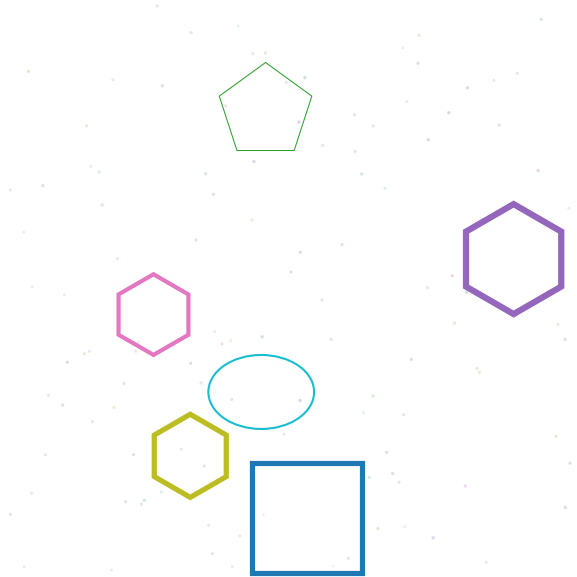[{"shape": "square", "thickness": 2.5, "radius": 0.48, "center": [0.532, 0.102]}, {"shape": "pentagon", "thickness": 0.5, "radius": 0.42, "center": [0.46, 0.807]}, {"shape": "hexagon", "thickness": 3, "radius": 0.48, "center": [0.889, 0.551]}, {"shape": "hexagon", "thickness": 2, "radius": 0.35, "center": [0.266, 0.454]}, {"shape": "hexagon", "thickness": 2.5, "radius": 0.36, "center": [0.329, 0.21]}, {"shape": "oval", "thickness": 1, "radius": 0.46, "center": [0.452, 0.32]}]